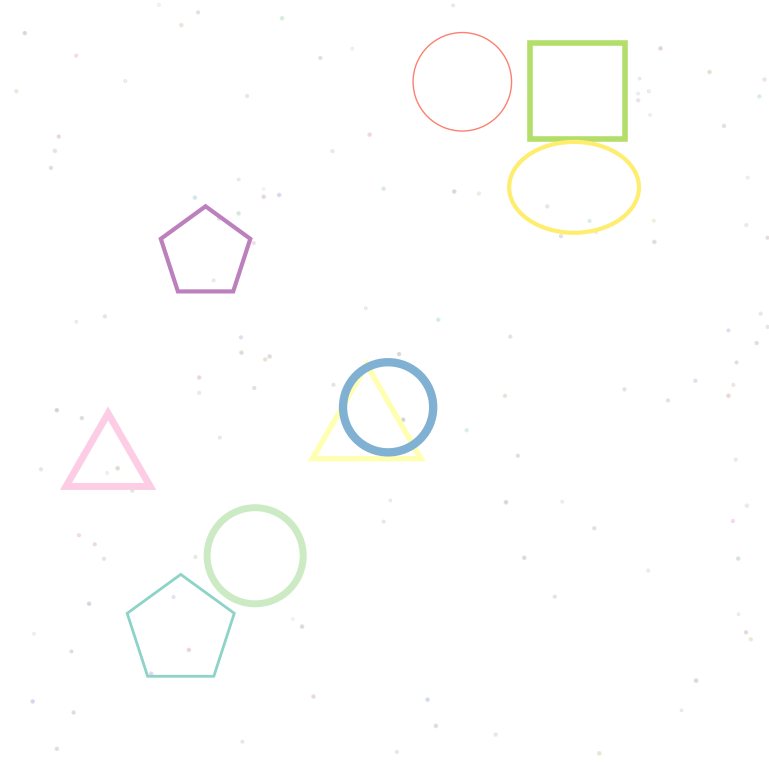[{"shape": "pentagon", "thickness": 1, "radius": 0.37, "center": [0.235, 0.181]}, {"shape": "triangle", "thickness": 2, "radius": 0.41, "center": [0.476, 0.445]}, {"shape": "circle", "thickness": 0.5, "radius": 0.32, "center": [0.6, 0.894]}, {"shape": "circle", "thickness": 3, "radius": 0.29, "center": [0.504, 0.471]}, {"shape": "square", "thickness": 2, "radius": 0.31, "center": [0.75, 0.882]}, {"shape": "triangle", "thickness": 2.5, "radius": 0.32, "center": [0.14, 0.4]}, {"shape": "pentagon", "thickness": 1.5, "radius": 0.31, "center": [0.267, 0.671]}, {"shape": "circle", "thickness": 2.5, "radius": 0.31, "center": [0.331, 0.278]}, {"shape": "oval", "thickness": 1.5, "radius": 0.42, "center": [0.746, 0.757]}]